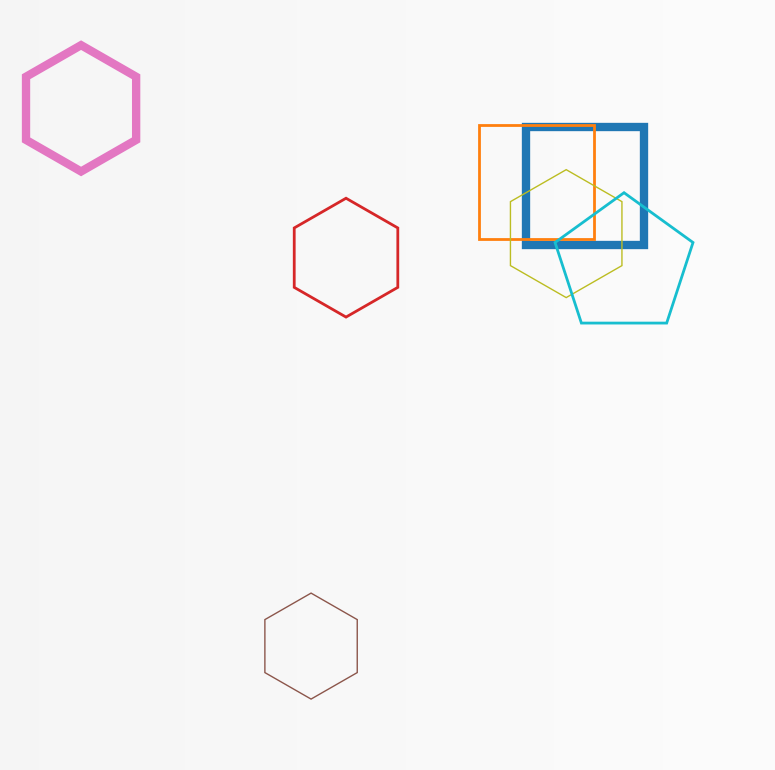[{"shape": "square", "thickness": 3, "radius": 0.38, "center": [0.755, 0.758]}, {"shape": "square", "thickness": 1, "radius": 0.37, "center": [0.692, 0.764]}, {"shape": "hexagon", "thickness": 1, "radius": 0.39, "center": [0.446, 0.665]}, {"shape": "hexagon", "thickness": 0.5, "radius": 0.34, "center": [0.401, 0.161]}, {"shape": "hexagon", "thickness": 3, "radius": 0.41, "center": [0.105, 0.859]}, {"shape": "hexagon", "thickness": 0.5, "radius": 0.42, "center": [0.731, 0.697]}, {"shape": "pentagon", "thickness": 1, "radius": 0.47, "center": [0.805, 0.656]}]